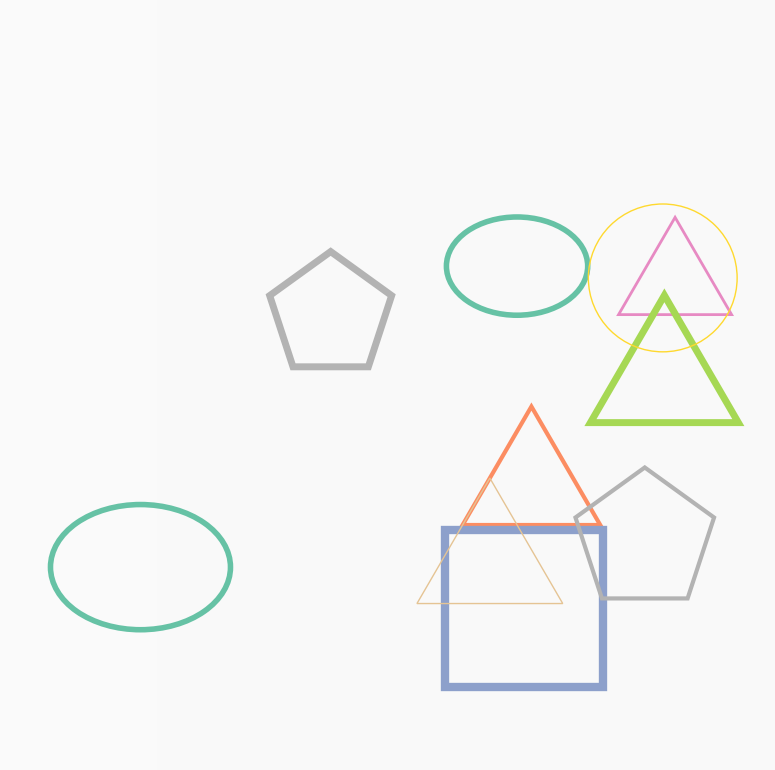[{"shape": "oval", "thickness": 2, "radius": 0.46, "center": [0.667, 0.654]}, {"shape": "oval", "thickness": 2, "radius": 0.58, "center": [0.181, 0.263]}, {"shape": "triangle", "thickness": 1.5, "radius": 0.51, "center": [0.686, 0.369]}, {"shape": "square", "thickness": 3, "radius": 0.51, "center": [0.676, 0.21]}, {"shape": "triangle", "thickness": 1, "radius": 0.42, "center": [0.871, 0.634]}, {"shape": "triangle", "thickness": 2.5, "radius": 0.55, "center": [0.857, 0.506]}, {"shape": "circle", "thickness": 0.5, "radius": 0.48, "center": [0.855, 0.639]}, {"shape": "triangle", "thickness": 0.5, "radius": 0.54, "center": [0.632, 0.27]}, {"shape": "pentagon", "thickness": 2.5, "radius": 0.41, "center": [0.427, 0.591]}, {"shape": "pentagon", "thickness": 1.5, "radius": 0.47, "center": [0.832, 0.299]}]